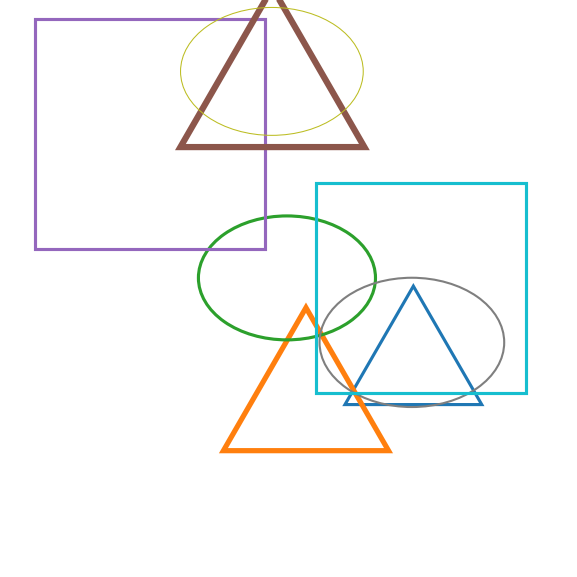[{"shape": "triangle", "thickness": 1.5, "radius": 0.68, "center": [0.716, 0.367]}, {"shape": "triangle", "thickness": 2.5, "radius": 0.83, "center": [0.53, 0.301]}, {"shape": "oval", "thickness": 1.5, "radius": 0.77, "center": [0.497, 0.518]}, {"shape": "square", "thickness": 1.5, "radius": 1.0, "center": [0.259, 0.767]}, {"shape": "triangle", "thickness": 3, "radius": 0.92, "center": [0.472, 0.836]}, {"shape": "oval", "thickness": 1, "radius": 0.8, "center": [0.713, 0.406]}, {"shape": "oval", "thickness": 0.5, "radius": 0.79, "center": [0.471, 0.875]}, {"shape": "square", "thickness": 1.5, "radius": 0.91, "center": [0.729, 0.5]}]